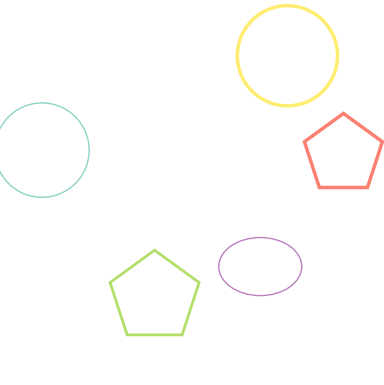[{"shape": "circle", "thickness": 1, "radius": 0.61, "center": [0.109, 0.61]}, {"shape": "pentagon", "thickness": 2.5, "radius": 0.53, "center": [0.892, 0.599]}, {"shape": "pentagon", "thickness": 2, "radius": 0.61, "center": [0.402, 0.229]}, {"shape": "oval", "thickness": 1, "radius": 0.54, "center": [0.676, 0.308]}, {"shape": "circle", "thickness": 2.5, "radius": 0.65, "center": [0.747, 0.855]}]